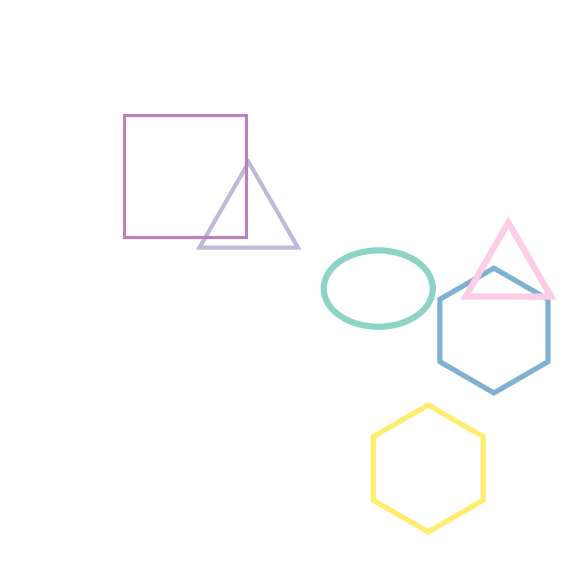[{"shape": "oval", "thickness": 3, "radius": 0.47, "center": [0.655, 0.499]}, {"shape": "triangle", "thickness": 2, "radius": 0.49, "center": [0.431, 0.62]}, {"shape": "hexagon", "thickness": 2.5, "radius": 0.54, "center": [0.855, 0.427]}, {"shape": "triangle", "thickness": 3, "radius": 0.43, "center": [0.88, 0.528]}, {"shape": "square", "thickness": 1.5, "radius": 0.53, "center": [0.32, 0.694]}, {"shape": "hexagon", "thickness": 2.5, "radius": 0.55, "center": [0.742, 0.188]}]